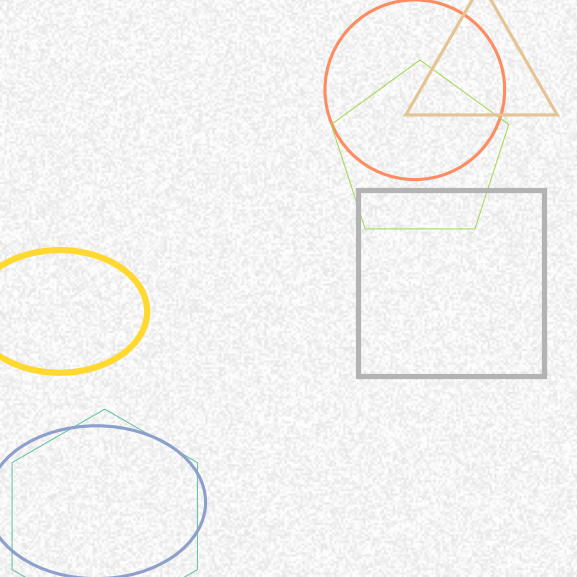[{"shape": "hexagon", "thickness": 0.5, "radius": 0.93, "center": [0.181, 0.105]}, {"shape": "circle", "thickness": 1.5, "radius": 0.78, "center": [0.718, 0.844]}, {"shape": "oval", "thickness": 1.5, "radius": 0.95, "center": [0.167, 0.129]}, {"shape": "pentagon", "thickness": 0.5, "radius": 0.81, "center": [0.727, 0.734]}, {"shape": "oval", "thickness": 3, "radius": 0.76, "center": [0.103, 0.46]}, {"shape": "triangle", "thickness": 1.5, "radius": 0.76, "center": [0.834, 0.876]}, {"shape": "square", "thickness": 2.5, "radius": 0.81, "center": [0.781, 0.508]}]